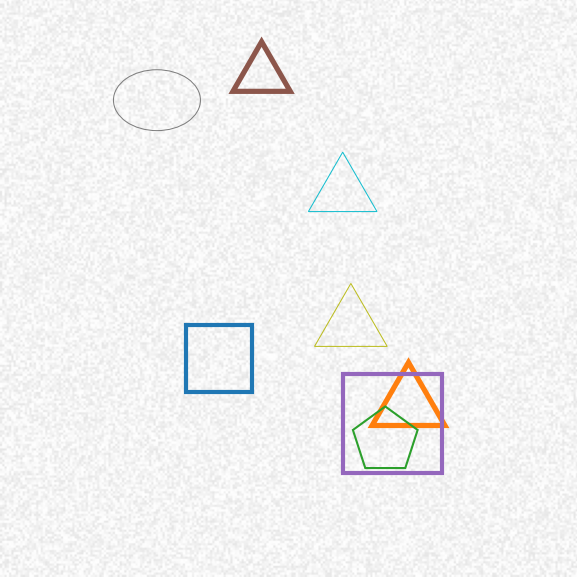[{"shape": "square", "thickness": 2, "radius": 0.29, "center": [0.379, 0.378]}, {"shape": "triangle", "thickness": 2.5, "radius": 0.36, "center": [0.707, 0.299]}, {"shape": "pentagon", "thickness": 1, "radius": 0.29, "center": [0.667, 0.236]}, {"shape": "square", "thickness": 2, "radius": 0.43, "center": [0.679, 0.265]}, {"shape": "triangle", "thickness": 2.5, "radius": 0.29, "center": [0.453, 0.87]}, {"shape": "oval", "thickness": 0.5, "radius": 0.38, "center": [0.272, 0.826]}, {"shape": "triangle", "thickness": 0.5, "radius": 0.36, "center": [0.608, 0.436]}, {"shape": "triangle", "thickness": 0.5, "radius": 0.34, "center": [0.593, 0.667]}]